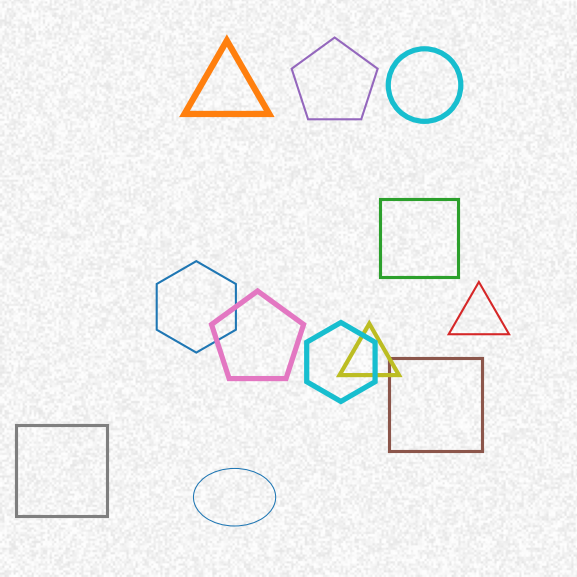[{"shape": "oval", "thickness": 0.5, "radius": 0.36, "center": [0.406, 0.138]}, {"shape": "hexagon", "thickness": 1, "radius": 0.4, "center": [0.34, 0.468]}, {"shape": "triangle", "thickness": 3, "radius": 0.42, "center": [0.393, 0.844]}, {"shape": "square", "thickness": 1.5, "radius": 0.34, "center": [0.725, 0.587]}, {"shape": "triangle", "thickness": 1, "radius": 0.3, "center": [0.829, 0.451]}, {"shape": "pentagon", "thickness": 1, "radius": 0.39, "center": [0.579, 0.856]}, {"shape": "square", "thickness": 1.5, "radius": 0.4, "center": [0.754, 0.298]}, {"shape": "pentagon", "thickness": 2.5, "radius": 0.42, "center": [0.446, 0.411]}, {"shape": "square", "thickness": 1.5, "radius": 0.39, "center": [0.107, 0.184]}, {"shape": "triangle", "thickness": 2, "radius": 0.3, "center": [0.639, 0.379]}, {"shape": "hexagon", "thickness": 2.5, "radius": 0.34, "center": [0.59, 0.372]}, {"shape": "circle", "thickness": 2.5, "radius": 0.31, "center": [0.735, 0.852]}]